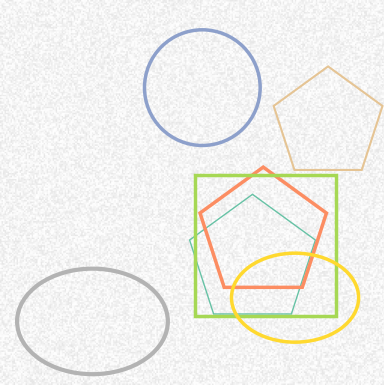[{"shape": "pentagon", "thickness": 1, "radius": 0.86, "center": [0.656, 0.323]}, {"shape": "pentagon", "thickness": 2.5, "radius": 0.86, "center": [0.684, 0.393]}, {"shape": "circle", "thickness": 2.5, "radius": 0.75, "center": [0.526, 0.772]}, {"shape": "square", "thickness": 2.5, "radius": 0.92, "center": [0.689, 0.362]}, {"shape": "oval", "thickness": 2.5, "radius": 0.83, "center": [0.766, 0.227]}, {"shape": "pentagon", "thickness": 1.5, "radius": 0.74, "center": [0.852, 0.679]}, {"shape": "oval", "thickness": 3, "radius": 0.98, "center": [0.24, 0.165]}]